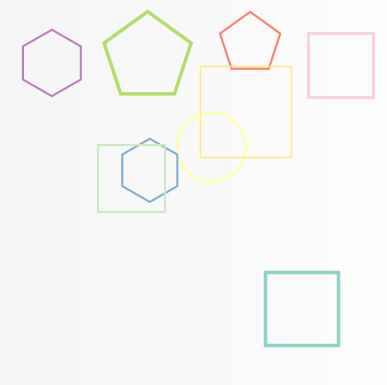[{"shape": "square", "thickness": 2.5, "radius": 0.47, "center": [0.779, 0.199]}, {"shape": "circle", "thickness": 2, "radius": 0.45, "center": [0.546, 0.618]}, {"shape": "pentagon", "thickness": 1.5, "radius": 0.41, "center": [0.646, 0.888]}, {"shape": "hexagon", "thickness": 1.5, "radius": 0.41, "center": [0.387, 0.558]}, {"shape": "pentagon", "thickness": 2.5, "radius": 0.59, "center": [0.381, 0.852]}, {"shape": "square", "thickness": 2, "radius": 0.42, "center": [0.878, 0.83]}, {"shape": "hexagon", "thickness": 1.5, "radius": 0.43, "center": [0.134, 0.836]}, {"shape": "square", "thickness": 1.5, "radius": 0.43, "center": [0.34, 0.537]}, {"shape": "square", "thickness": 1, "radius": 0.59, "center": [0.633, 0.711]}]